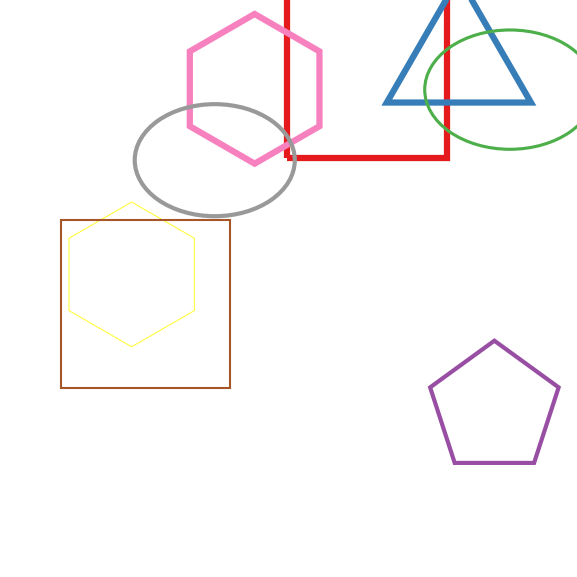[{"shape": "square", "thickness": 3, "radius": 0.69, "center": [0.636, 0.864]}, {"shape": "triangle", "thickness": 3, "radius": 0.72, "center": [0.795, 0.894]}, {"shape": "oval", "thickness": 1.5, "radius": 0.74, "center": [0.883, 0.844]}, {"shape": "pentagon", "thickness": 2, "radius": 0.58, "center": [0.856, 0.292]}, {"shape": "hexagon", "thickness": 0.5, "radius": 0.63, "center": [0.228, 0.524]}, {"shape": "square", "thickness": 1, "radius": 0.73, "center": [0.252, 0.473]}, {"shape": "hexagon", "thickness": 3, "radius": 0.65, "center": [0.441, 0.845]}, {"shape": "oval", "thickness": 2, "radius": 0.69, "center": [0.372, 0.722]}]